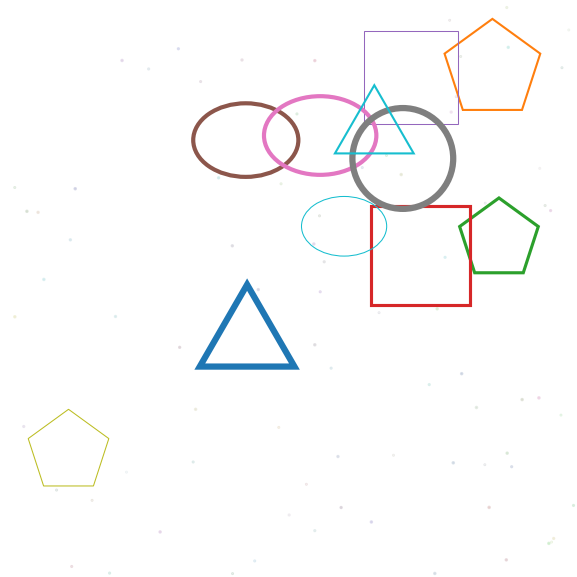[{"shape": "triangle", "thickness": 3, "radius": 0.47, "center": [0.428, 0.412]}, {"shape": "pentagon", "thickness": 1, "radius": 0.44, "center": [0.853, 0.879]}, {"shape": "pentagon", "thickness": 1.5, "radius": 0.36, "center": [0.864, 0.585]}, {"shape": "square", "thickness": 1.5, "radius": 0.43, "center": [0.728, 0.557]}, {"shape": "square", "thickness": 0.5, "radius": 0.4, "center": [0.712, 0.866]}, {"shape": "oval", "thickness": 2, "radius": 0.46, "center": [0.426, 0.757]}, {"shape": "oval", "thickness": 2, "radius": 0.49, "center": [0.554, 0.764]}, {"shape": "circle", "thickness": 3, "radius": 0.44, "center": [0.698, 0.725]}, {"shape": "pentagon", "thickness": 0.5, "radius": 0.37, "center": [0.119, 0.217]}, {"shape": "oval", "thickness": 0.5, "radius": 0.37, "center": [0.596, 0.607]}, {"shape": "triangle", "thickness": 1, "radius": 0.39, "center": [0.648, 0.773]}]